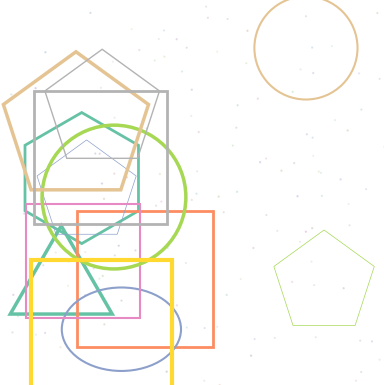[{"shape": "triangle", "thickness": 2.5, "radius": 0.76, "center": [0.159, 0.261]}, {"shape": "hexagon", "thickness": 2, "radius": 0.85, "center": [0.212, 0.538]}, {"shape": "square", "thickness": 2, "radius": 0.88, "center": [0.377, 0.274]}, {"shape": "oval", "thickness": 1.5, "radius": 0.77, "center": [0.315, 0.145]}, {"shape": "pentagon", "thickness": 0.5, "radius": 0.68, "center": [0.225, 0.501]}, {"shape": "square", "thickness": 1.5, "radius": 0.74, "center": [0.216, 0.323]}, {"shape": "pentagon", "thickness": 0.5, "radius": 0.69, "center": [0.842, 0.265]}, {"shape": "circle", "thickness": 2.5, "radius": 0.93, "center": [0.296, 0.488]}, {"shape": "square", "thickness": 3, "radius": 0.91, "center": [0.263, 0.141]}, {"shape": "circle", "thickness": 1.5, "radius": 0.67, "center": [0.795, 0.875]}, {"shape": "pentagon", "thickness": 2.5, "radius": 0.99, "center": [0.197, 0.667]}, {"shape": "pentagon", "thickness": 1, "radius": 0.78, "center": [0.265, 0.715]}, {"shape": "square", "thickness": 2, "radius": 0.87, "center": [0.262, 0.59]}]